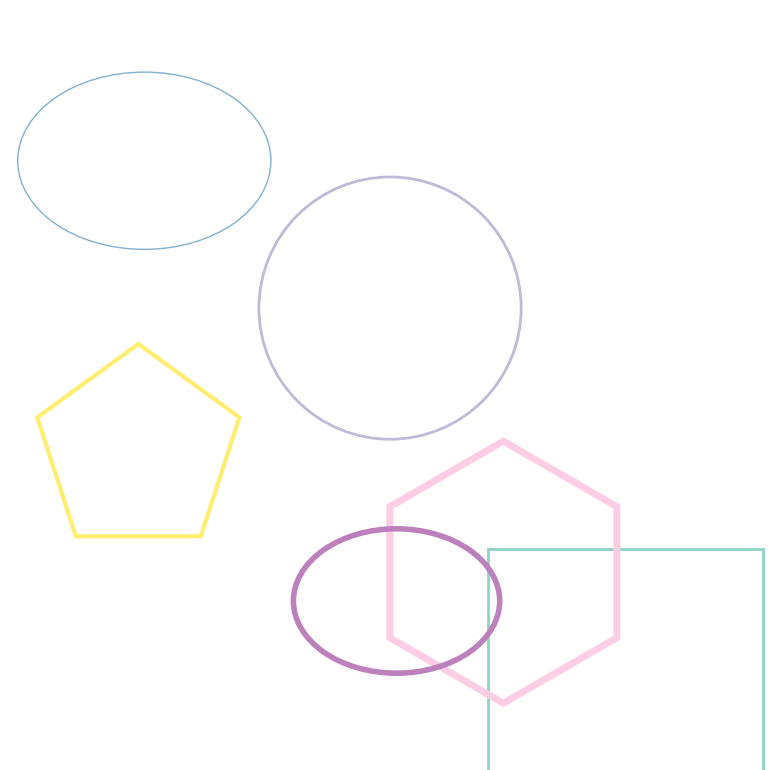[{"shape": "square", "thickness": 1, "radius": 0.9, "center": [0.812, 0.107]}, {"shape": "circle", "thickness": 1, "radius": 0.85, "center": [0.507, 0.6]}, {"shape": "oval", "thickness": 0.5, "radius": 0.82, "center": [0.187, 0.791]}, {"shape": "hexagon", "thickness": 2.5, "radius": 0.85, "center": [0.654, 0.257]}, {"shape": "oval", "thickness": 2, "radius": 0.67, "center": [0.515, 0.219]}, {"shape": "pentagon", "thickness": 1.5, "radius": 0.69, "center": [0.18, 0.415]}]